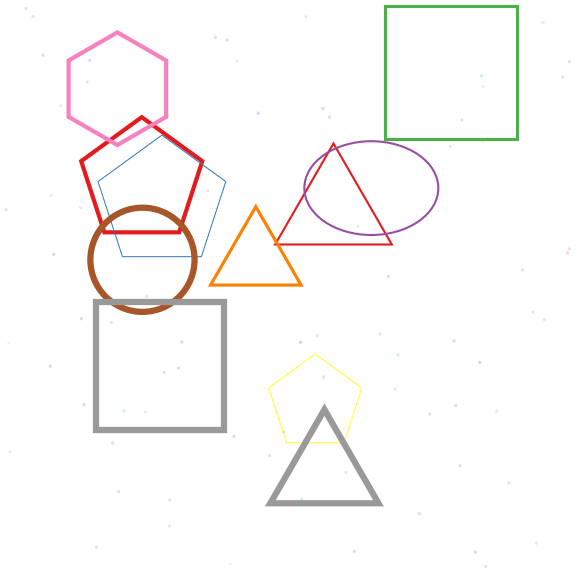[{"shape": "pentagon", "thickness": 2, "radius": 0.55, "center": [0.245, 0.686]}, {"shape": "triangle", "thickness": 1, "radius": 0.58, "center": [0.577, 0.634]}, {"shape": "pentagon", "thickness": 0.5, "radius": 0.58, "center": [0.28, 0.649]}, {"shape": "square", "thickness": 1.5, "radius": 0.57, "center": [0.781, 0.874]}, {"shape": "oval", "thickness": 1, "radius": 0.58, "center": [0.643, 0.673]}, {"shape": "triangle", "thickness": 1.5, "radius": 0.45, "center": [0.443, 0.551]}, {"shape": "pentagon", "thickness": 0.5, "radius": 0.42, "center": [0.546, 0.301]}, {"shape": "circle", "thickness": 3, "radius": 0.45, "center": [0.247, 0.549]}, {"shape": "hexagon", "thickness": 2, "radius": 0.49, "center": [0.203, 0.846]}, {"shape": "triangle", "thickness": 3, "radius": 0.54, "center": [0.562, 0.182]}, {"shape": "square", "thickness": 3, "radius": 0.55, "center": [0.277, 0.365]}]